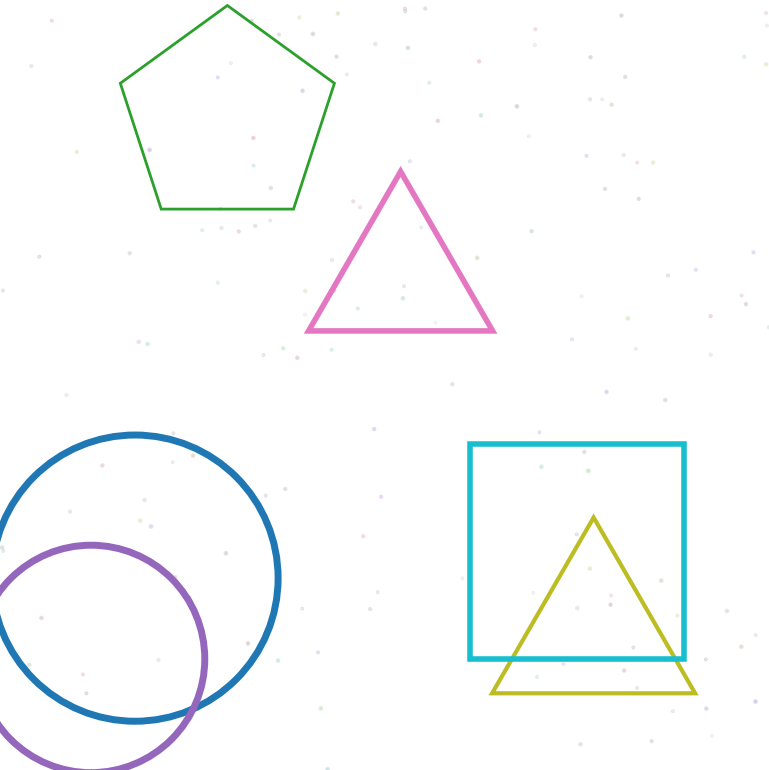[{"shape": "circle", "thickness": 2.5, "radius": 0.93, "center": [0.175, 0.249]}, {"shape": "pentagon", "thickness": 1, "radius": 0.73, "center": [0.295, 0.847]}, {"shape": "circle", "thickness": 2.5, "radius": 0.74, "center": [0.118, 0.144]}, {"shape": "triangle", "thickness": 2, "radius": 0.69, "center": [0.52, 0.639]}, {"shape": "triangle", "thickness": 1.5, "radius": 0.76, "center": [0.771, 0.176]}, {"shape": "square", "thickness": 2, "radius": 0.69, "center": [0.749, 0.284]}]